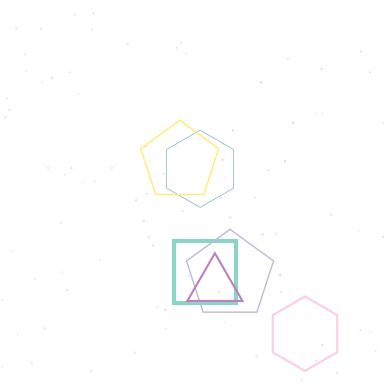[{"shape": "square", "thickness": 3, "radius": 0.4, "center": [0.533, 0.293]}, {"shape": "pentagon", "thickness": 1, "radius": 0.59, "center": [0.597, 0.285]}, {"shape": "hexagon", "thickness": 0.5, "radius": 0.5, "center": [0.52, 0.562]}, {"shape": "hexagon", "thickness": 1.5, "radius": 0.48, "center": [0.792, 0.133]}, {"shape": "triangle", "thickness": 1.5, "radius": 0.41, "center": [0.558, 0.26]}, {"shape": "pentagon", "thickness": 1, "radius": 0.53, "center": [0.467, 0.581]}]